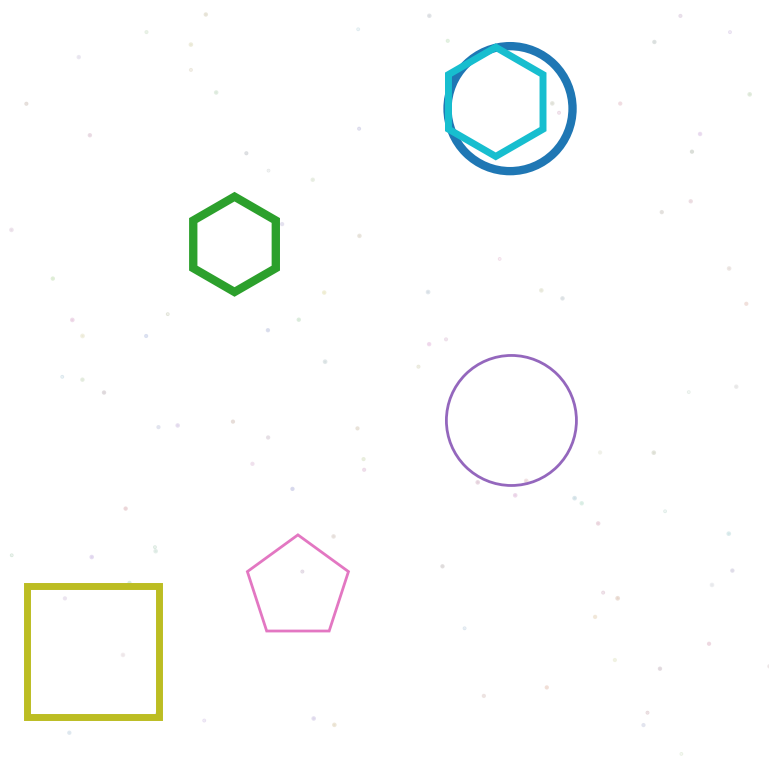[{"shape": "circle", "thickness": 3, "radius": 0.41, "center": [0.662, 0.859]}, {"shape": "hexagon", "thickness": 3, "radius": 0.31, "center": [0.305, 0.683]}, {"shape": "circle", "thickness": 1, "radius": 0.42, "center": [0.664, 0.454]}, {"shape": "pentagon", "thickness": 1, "radius": 0.35, "center": [0.387, 0.236]}, {"shape": "square", "thickness": 2.5, "radius": 0.43, "center": [0.121, 0.154]}, {"shape": "hexagon", "thickness": 2.5, "radius": 0.35, "center": [0.644, 0.868]}]